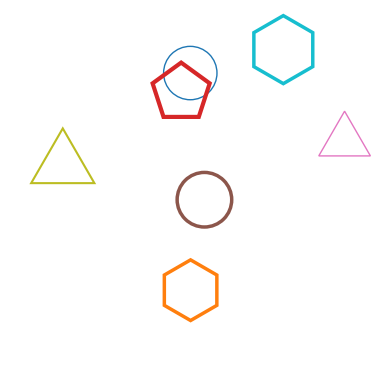[{"shape": "circle", "thickness": 1, "radius": 0.35, "center": [0.494, 0.81]}, {"shape": "hexagon", "thickness": 2.5, "radius": 0.39, "center": [0.495, 0.246]}, {"shape": "pentagon", "thickness": 3, "radius": 0.39, "center": [0.471, 0.759]}, {"shape": "circle", "thickness": 2.5, "radius": 0.35, "center": [0.531, 0.481]}, {"shape": "triangle", "thickness": 1, "radius": 0.39, "center": [0.895, 0.634]}, {"shape": "triangle", "thickness": 1.5, "radius": 0.47, "center": [0.163, 0.572]}, {"shape": "hexagon", "thickness": 2.5, "radius": 0.44, "center": [0.736, 0.871]}]